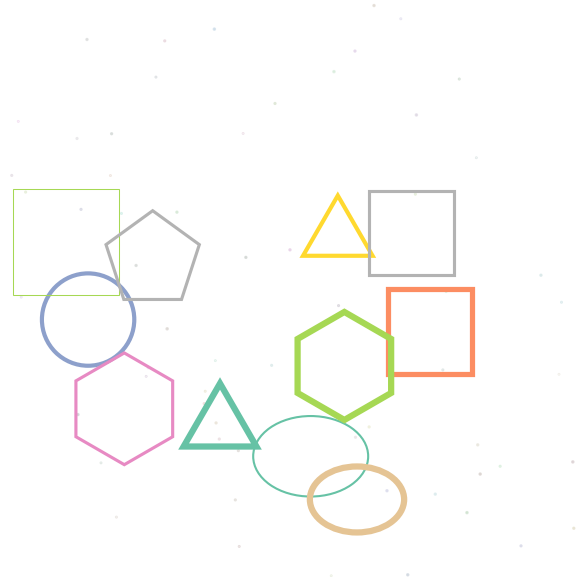[{"shape": "triangle", "thickness": 3, "radius": 0.36, "center": [0.381, 0.262]}, {"shape": "oval", "thickness": 1, "radius": 0.5, "center": [0.538, 0.209]}, {"shape": "square", "thickness": 2.5, "radius": 0.36, "center": [0.744, 0.425]}, {"shape": "circle", "thickness": 2, "radius": 0.4, "center": [0.153, 0.446]}, {"shape": "hexagon", "thickness": 1.5, "radius": 0.48, "center": [0.215, 0.291]}, {"shape": "hexagon", "thickness": 3, "radius": 0.47, "center": [0.596, 0.365]}, {"shape": "square", "thickness": 0.5, "radius": 0.46, "center": [0.115, 0.58]}, {"shape": "triangle", "thickness": 2, "radius": 0.35, "center": [0.585, 0.591]}, {"shape": "oval", "thickness": 3, "radius": 0.41, "center": [0.618, 0.134]}, {"shape": "pentagon", "thickness": 1.5, "radius": 0.42, "center": [0.264, 0.549]}, {"shape": "square", "thickness": 1.5, "radius": 0.37, "center": [0.712, 0.596]}]